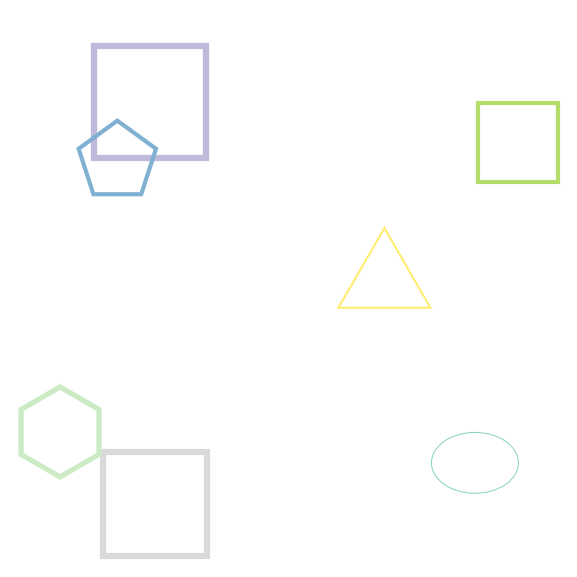[{"shape": "oval", "thickness": 0.5, "radius": 0.38, "center": [0.822, 0.198]}, {"shape": "square", "thickness": 3, "radius": 0.49, "center": [0.26, 0.822]}, {"shape": "pentagon", "thickness": 2, "radius": 0.35, "center": [0.203, 0.72]}, {"shape": "square", "thickness": 2, "radius": 0.34, "center": [0.897, 0.752]}, {"shape": "square", "thickness": 3, "radius": 0.45, "center": [0.268, 0.126]}, {"shape": "hexagon", "thickness": 2.5, "radius": 0.39, "center": [0.104, 0.251]}, {"shape": "triangle", "thickness": 1, "radius": 0.46, "center": [0.666, 0.512]}]